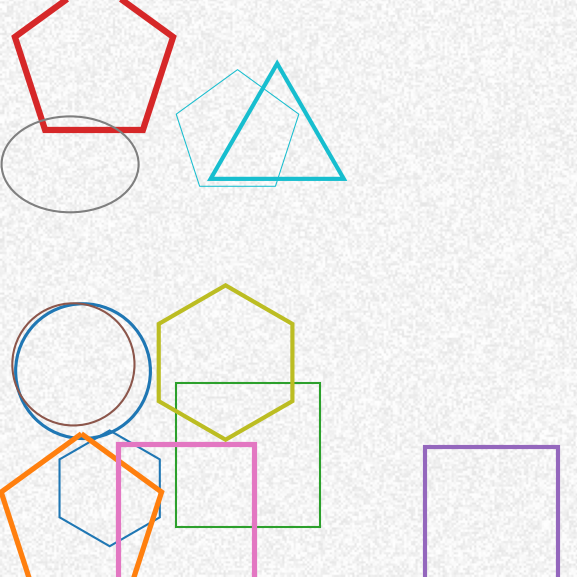[{"shape": "hexagon", "thickness": 1, "radius": 0.5, "center": [0.19, 0.154]}, {"shape": "circle", "thickness": 1.5, "radius": 0.58, "center": [0.144, 0.356]}, {"shape": "pentagon", "thickness": 2.5, "radius": 0.73, "center": [0.141, 0.102]}, {"shape": "square", "thickness": 1, "radius": 0.63, "center": [0.43, 0.211]}, {"shape": "pentagon", "thickness": 3, "radius": 0.72, "center": [0.163, 0.891]}, {"shape": "square", "thickness": 2, "radius": 0.58, "center": [0.851, 0.111]}, {"shape": "circle", "thickness": 1, "radius": 0.53, "center": [0.127, 0.368]}, {"shape": "square", "thickness": 2.5, "radius": 0.59, "center": [0.322, 0.113]}, {"shape": "oval", "thickness": 1, "radius": 0.59, "center": [0.121, 0.715]}, {"shape": "hexagon", "thickness": 2, "radius": 0.67, "center": [0.391, 0.371]}, {"shape": "pentagon", "thickness": 0.5, "radius": 0.56, "center": [0.411, 0.767]}, {"shape": "triangle", "thickness": 2, "radius": 0.67, "center": [0.48, 0.756]}]